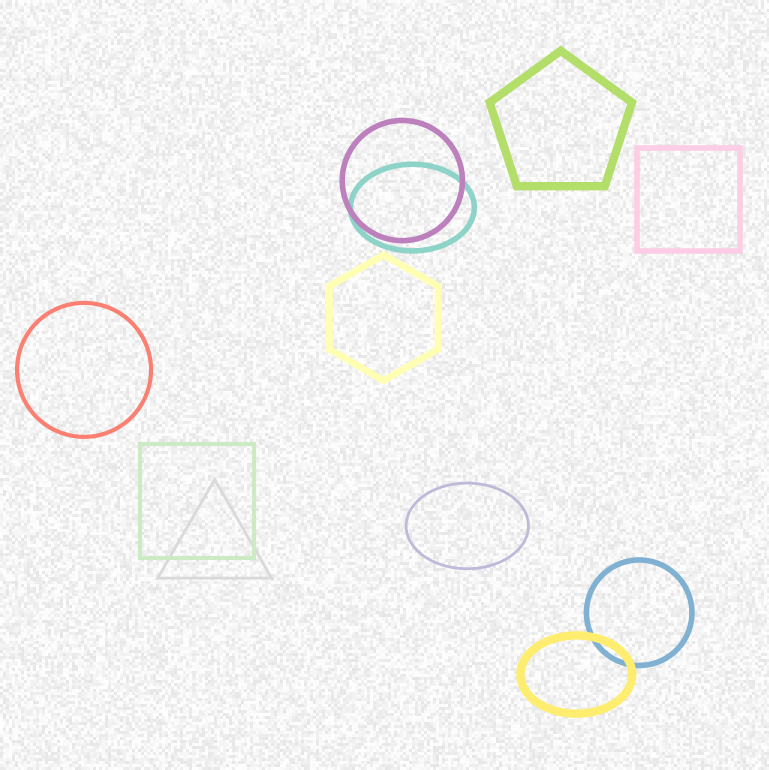[{"shape": "oval", "thickness": 2, "radius": 0.4, "center": [0.536, 0.73]}, {"shape": "hexagon", "thickness": 2.5, "radius": 0.41, "center": [0.498, 0.587]}, {"shape": "oval", "thickness": 1, "radius": 0.4, "center": [0.607, 0.317]}, {"shape": "circle", "thickness": 1.5, "radius": 0.44, "center": [0.109, 0.52]}, {"shape": "circle", "thickness": 2, "radius": 0.34, "center": [0.83, 0.204]}, {"shape": "pentagon", "thickness": 3, "radius": 0.49, "center": [0.728, 0.837]}, {"shape": "square", "thickness": 2, "radius": 0.33, "center": [0.894, 0.741]}, {"shape": "triangle", "thickness": 1, "radius": 0.43, "center": [0.279, 0.292]}, {"shape": "circle", "thickness": 2, "radius": 0.39, "center": [0.523, 0.766]}, {"shape": "square", "thickness": 1.5, "radius": 0.37, "center": [0.256, 0.349]}, {"shape": "oval", "thickness": 3, "radius": 0.36, "center": [0.749, 0.124]}]